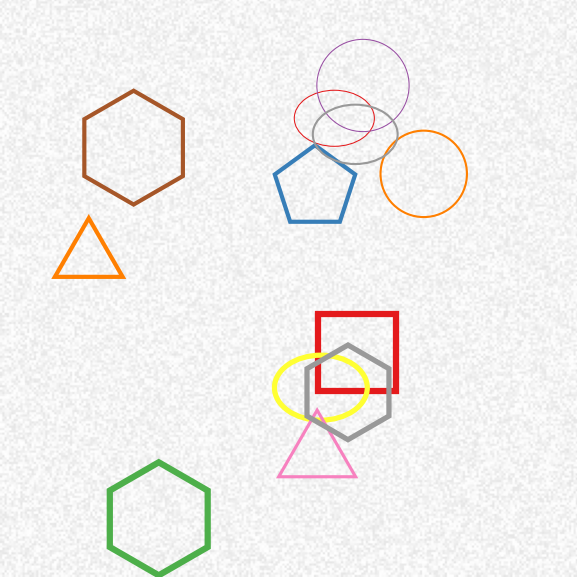[{"shape": "oval", "thickness": 0.5, "radius": 0.35, "center": [0.579, 0.794]}, {"shape": "square", "thickness": 3, "radius": 0.34, "center": [0.618, 0.389]}, {"shape": "pentagon", "thickness": 2, "radius": 0.37, "center": [0.545, 0.674]}, {"shape": "hexagon", "thickness": 3, "radius": 0.49, "center": [0.275, 0.101]}, {"shape": "circle", "thickness": 0.5, "radius": 0.4, "center": [0.629, 0.851]}, {"shape": "circle", "thickness": 1, "radius": 0.37, "center": [0.734, 0.698]}, {"shape": "triangle", "thickness": 2, "radius": 0.34, "center": [0.154, 0.554]}, {"shape": "oval", "thickness": 2.5, "radius": 0.4, "center": [0.556, 0.328]}, {"shape": "hexagon", "thickness": 2, "radius": 0.49, "center": [0.231, 0.743]}, {"shape": "triangle", "thickness": 1.5, "radius": 0.38, "center": [0.549, 0.212]}, {"shape": "oval", "thickness": 1, "radius": 0.37, "center": [0.615, 0.767]}, {"shape": "hexagon", "thickness": 2.5, "radius": 0.41, "center": [0.603, 0.32]}]